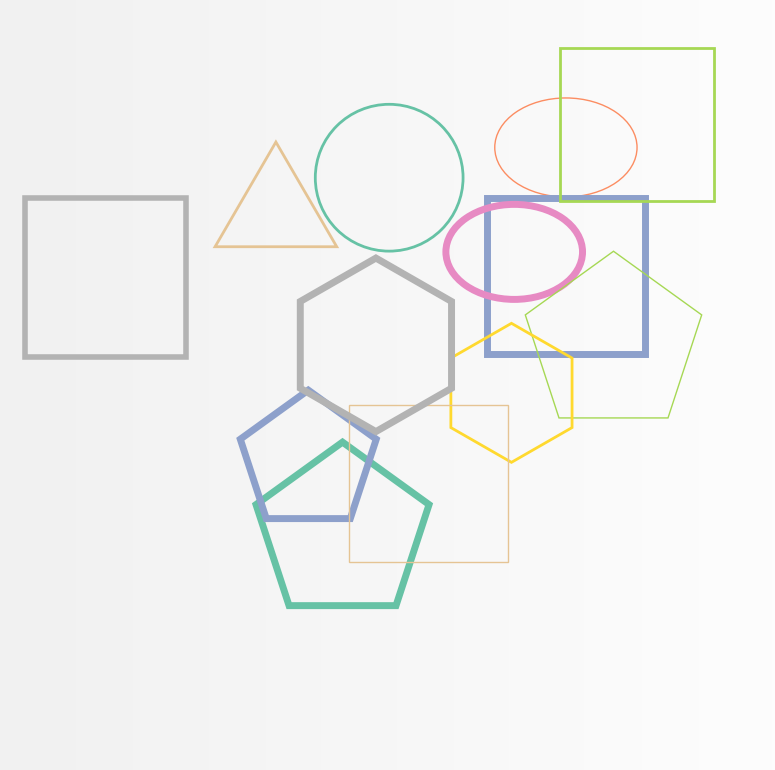[{"shape": "pentagon", "thickness": 2.5, "radius": 0.59, "center": [0.442, 0.308]}, {"shape": "circle", "thickness": 1, "radius": 0.48, "center": [0.502, 0.769]}, {"shape": "oval", "thickness": 0.5, "radius": 0.46, "center": [0.73, 0.809]}, {"shape": "square", "thickness": 2.5, "radius": 0.51, "center": [0.73, 0.642]}, {"shape": "pentagon", "thickness": 2.5, "radius": 0.46, "center": [0.398, 0.401]}, {"shape": "oval", "thickness": 2.5, "radius": 0.44, "center": [0.663, 0.673]}, {"shape": "pentagon", "thickness": 0.5, "radius": 0.6, "center": [0.792, 0.554]}, {"shape": "square", "thickness": 1, "radius": 0.5, "center": [0.822, 0.838]}, {"shape": "hexagon", "thickness": 1, "radius": 0.45, "center": [0.66, 0.49]}, {"shape": "triangle", "thickness": 1, "radius": 0.45, "center": [0.356, 0.725]}, {"shape": "square", "thickness": 0.5, "radius": 0.51, "center": [0.552, 0.372]}, {"shape": "hexagon", "thickness": 2.5, "radius": 0.56, "center": [0.485, 0.552]}, {"shape": "square", "thickness": 2, "radius": 0.52, "center": [0.136, 0.639]}]